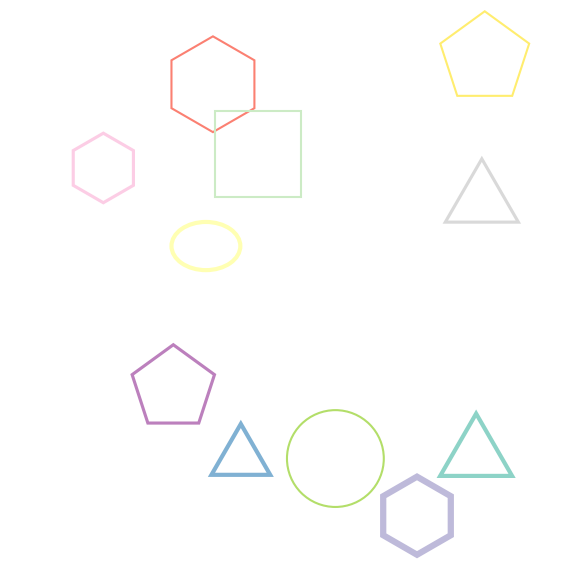[{"shape": "triangle", "thickness": 2, "radius": 0.36, "center": [0.824, 0.211]}, {"shape": "oval", "thickness": 2, "radius": 0.3, "center": [0.357, 0.573]}, {"shape": "hexagon", "thickness": 3, "radius": 0.34, "center": [0.722, 0.106]}, {"shape": "hexagon", "thickness": 1, "radius": 0.41, "center": [0.369, 0.853]}, {"shape": "triangle", "thickness": 2, "radius": 0.29, "center": [0.417, 0.206]}, {"shape": "circle", "thickness": 1, "radius": 0.42, "center": [0.581, 0.205]}, {"shape": "hexagon", "thickness": 1.5, "radius": 0.3, "center": [0.179, 0.708]}, {"shape": "triangle", "thickness": 1.5, "radius": 0.37, "center": [0.834, 0.651]}, {"shape": "pentagon", "thickness": 1.5, "radius": 0.37, "center": [0.3, 0.327]}, {"shape": "square", "thickness": 1, "radius": 0.37, "center": [0.447, 0.733]}, {"shape": "pentagon", "thickness": 1, "radius": 0.4, "center": [0.839, 0.899]}]